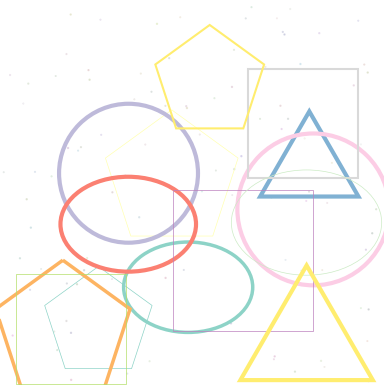[{"shape": "oval", "thickness": 2.5, "radius": 0.84, "center": [0.489, 0.254]}, {"shape": "pentagon", "thickness": 0.5, "radius": 0.73, "center": [0.256, 0.161]}, {"shape": "pentagon", "thickness": 0.5, "radius": 0.91, "center": [0.446, 0.533]}, {"shape": "circle", "thickness": 3, "radius": 0.9, "center": [0.334, 0.55]}, {"shape": "oval", "thickness": 3, "radius": 0.88, "center": [0.333, 0.418]}, {"shape": "triangle", "thickness": 3, "radius": 0.74, "center": [0.803, 0.563]}, {"shape": "pentagon", "thickness": 2.5, "radius": 0.92, "center": [0.163, 0.141]}, {"shape": "square", "thickness": 0.5, "radius": 0.71, "center": [0.185, 0.146]}, {"shape": "circle", "thickness": 3, "radius": 0.99, "center": [0.814, 0.456]}, {"shape": "square", "thickness": 1.5, "radius": 0.71, "center": [0.787, 0.679]}, {"shape": "square", "thickness": 0.5, "radius": 0.91, "center": [0.632, 0.323]}, {"shape": "oval", "thickness": 0.5, "radius": 0.98, "center": [0.796, 0.422]}, {"shape": "pentagon", "thickness": 1.5, "radius": 0.74, "center": [0.545, 0.787]}, {"shape": "triangle", "thickness": 3, "radius": 0.99, "center": [0.796, 0.112]}]